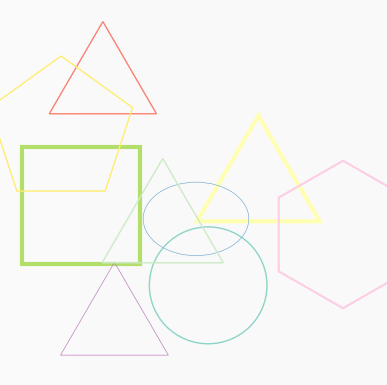[{"shape": "circle", "thickness": 1, "radius": 0.76, "center": [0.537, 0.259]}, {"shape": "triangle", "thickness": 3, "radius": 0.91, "center": [0.667, 0.517]}, {"shape": "triangle", "thickness": 1, "radius": 0.8, "center": [0.265, 0.784]}, {"shape": "oval", "thickness": 0.5, "radius": 0.68, "center": [0.506, 0.431]}, {"shape": "square", "thickness": 3, "radius": 0.76, "center": [0.209, 0.467]}, {"shape": "hexagon", "thickness": 1.5, "radius": 0.96, "center": [0.885, 0.391]}, {"shape": "triangle", "thickness": 0.5, "radius": 0.8, "center": [0.295, 0.158]}, {"shape": "triangle", "thickness": 1, "radius": 0.9, "center": [0.42, 0.408]}, {"shape": "pentagon", "thickness": 1, "radius": 0.97, "center": [0.157, 0.661]}]